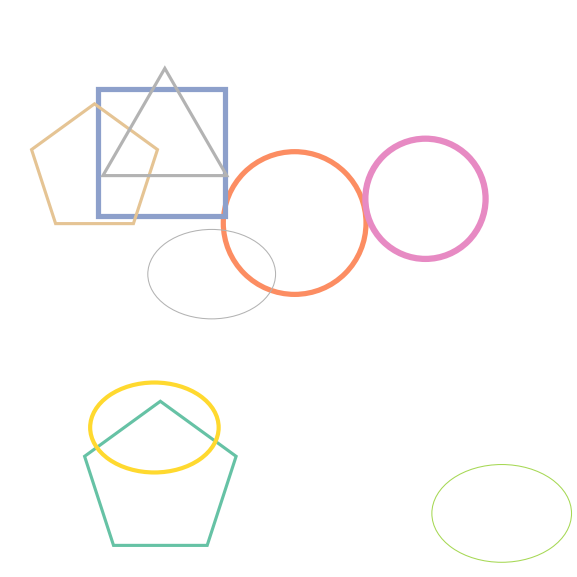[{"shape": "pentagon", "thickness": 1.5, "radius": 0.69, "center": [0.278, 0.166]}, {"shape": "circle", "thickness": 2.5, "radius": 0.62, "center": [0.51, 0.613]}, {"shape": "square", "thickness": 2.5, "radius": 0.55, "center": [0.28, 0.735]}, {"shape": "circle", "thickness": 3, "radius": 0.52, "center": [0.737, 0.655]}, {"shape": "oval", "thickness": 0.5, "radius": 0.6, "center": [0.869, 0.11]}, {"shape": "oval", "thickness": 2, "radius": 0.56, "center": [0.267, 0.259]}, {"shape": "pentagon", "thickness": 1.5, "radius": 0.57, "center": [0.164, 0.705]}, {"shape": "triangle", "thickness": 1.5, "radius": 0.62, "center": [0.285, 0.757]}, {"shape": "oval", "thickness": 0.5, "radius": 0.55, "center": [0.367, 0.524]}]